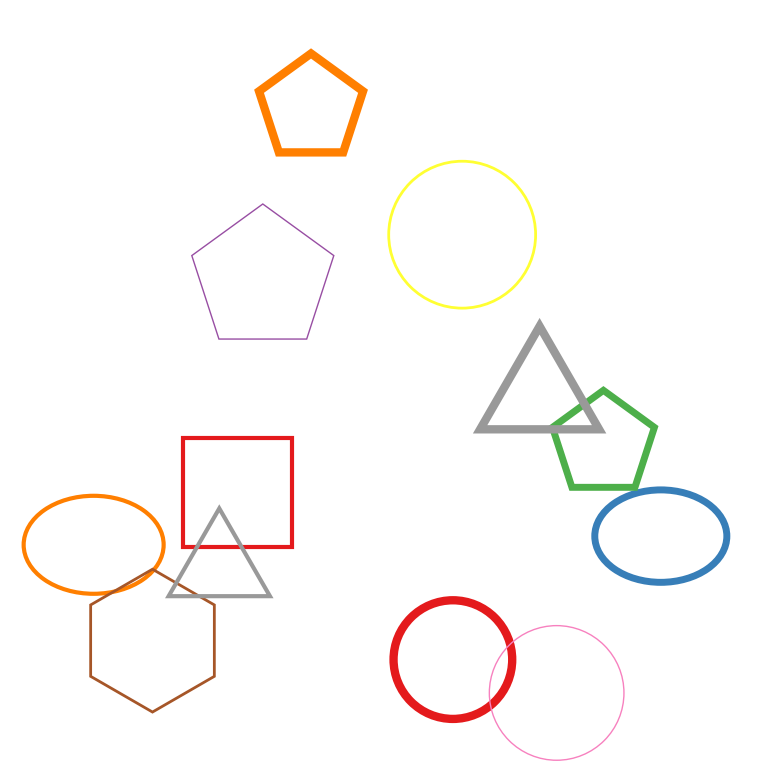[{"shape": "square", "thickness": 1.5, "radius": 0.35, "center": [0.308, 0.361]}, {"shape": "circle", "thickness": 3, "radius": 0.39, "center": [0.588, 0.143]}, {"shape": "oval", "thickness": 2.5, "radius": 0.43, "center": [0.858, 0.304]}, {"shape": "pentagon", "thickness": 2.5, "radius": 0.35, "center": [0.784, 0.423]}, {"shape": "pentagon", "thickness": 0.5, "radius": 0.48, "center": [0.341, 0.638]}, {"shape": "oval", "thickness": 1.5, "radius": 0.45, "center": [0.122, 0.292]}, {"shape": "pentagon", "thickness": 3, "radius": 0.36, "center": [0.404, 0.86]}, {"shape": "circle", "thickness": 1, "radius": 0.48, "center": [0.6, 0.695]}, {"shape": "hexagon", "thickness": 1, "radius": 0.46, "center": [0.198, 0.168]}, {"shape": "circle", "thickness": 0.5, "radius": 0.44, "center": [0.723, 0.1]}, {"shape": "triangle", "thickness": 1.5, "radius": 0.38, "center": [0.285, 0.264]}, {"shape": "triangle", "thickness": 3, "radius": 0.45, "center": [0.701, 0.487]}]